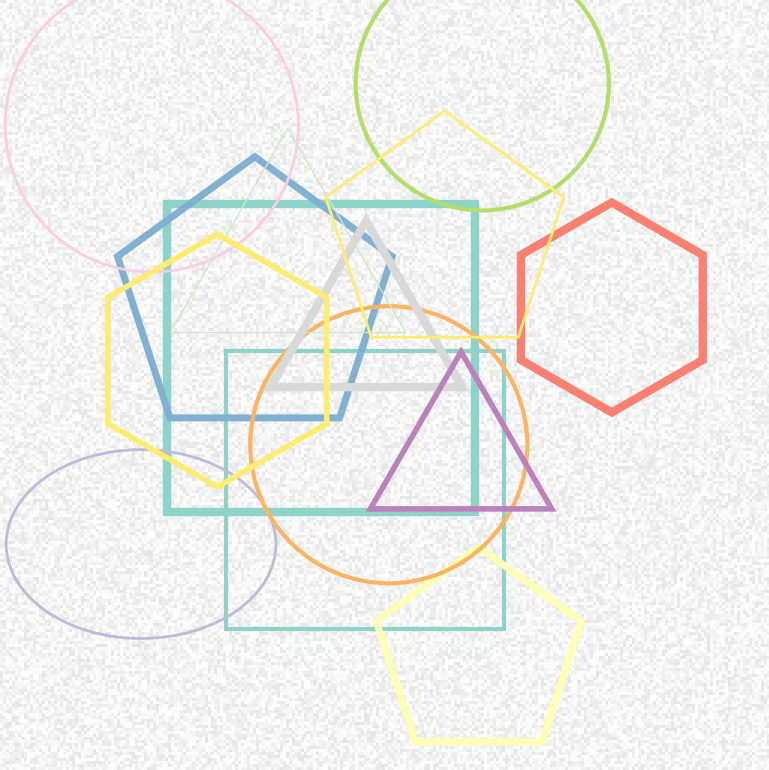[{"shape": "square", "thickness": 3, "radius": 1.0, "center": [0.417, 0.535]}, {"shape": "square", "thickness": 1.5, "radius": 0.9, "center": [0.474, 0.364]}, {"shape": "pentagon", "thickness": 2.5, "radius": 0.7, "center": [0.622, 0.15]}, {"shape": "oval", "thickness": 1, "radius": 0.88, "center": [0.183, 0.293]}, {"shape": "hexagon", "thickness": 3, "radius": 0.68, "center": [0.795, 0.601]}, {"shape": "pentagon", "thickness": 2.5, "radius": 0.94, "center": [0.331, 0.609]}, {"shape": "circle", "thickness": 1.5, "radius": 0.9, "center": [0.505, 0.422]}, {"shape": "circle", "thickness": 1.5, "radius": 0.82, "center": [0.626, 0.891]}, {"shape": "circle", "thickness": 1, "radius": 0.95, "center": [0.197, 0.837]}, {"shape": "triangle", "thickness": 3, "radius": 0.72, "center": [0.476, 0.569]}, {"shape": "triangle", "thickness": 2, "radius": 0.68, "center": [0.599, 0.407]}, {"shape": "triangle", "thickness": 0.5, "radius": 0.88, "center": [0.374, 0.657]}, {"shape": "pentagon", "thickness": 1, "radius": 0.81, "center": [0.578, 0.694]}, {"shape": "hexagon", "thickness": 2, "radius": 0.82, "center": [0.282, 0.532]}]